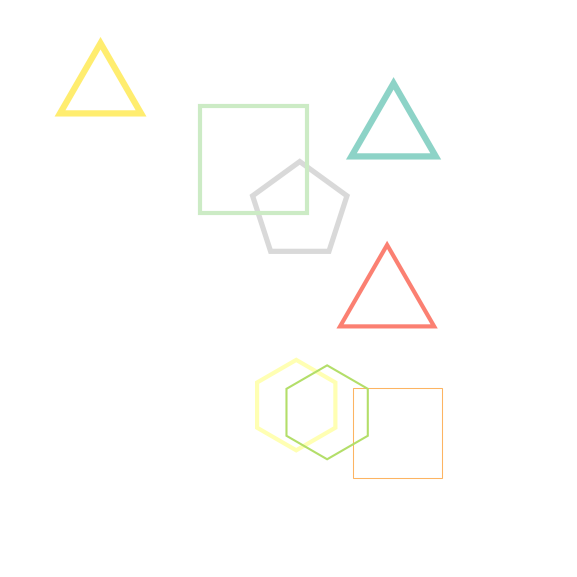[{"shape": "triangle", "thickness": 3, "radius": 0.42, "center": [0.682, 0.77]}, {"shape": "hexagon", "thickness": 2, "radius": 0.39, "center": [0.513, 0.298]}, {"shape": "triangle", "thickness": 2, "radius": 0.47, "center": [0.67, 0.481]}, {"shape": "square", "thickness": 0.5, "radius": 0.39, "center": [0.688, 0.249]}, {"shape": "hexagon", "thickness": 1, "radius": 0.41, "center": [0.566, 0.285]}, {"shape": "pentagon", "thickness": 2.5, "radius": 0.43, "center": [0.519, 0.633]}, {"shape": "square", "thickness": 2, "radius": 0.47, "center": [0.439, 0.723]}, {"shape": "triangle", "thickness": 3, "radius": 0.41, "center": [0.174, 0.843]}]